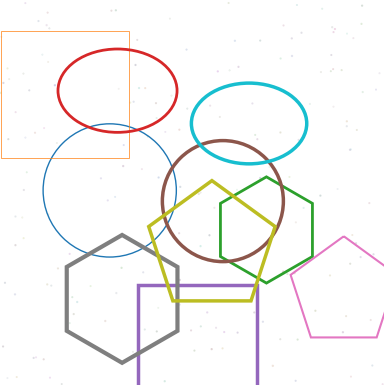[{"shape": "circle", "thickness": 1, "radius": 0.87, "center": [0.285, 0.505]}, {"shape": "square", "thickness": 0.5, "radius": 0.83, "center": [0.169, 0.755]}, {"shape": "hexagon", "thickness": 2, "radius": 0.69, "center": [0.692, 0.403]}, {"shape": "oval", "thickness": 2, "radius": 0.77, "center": [0.305, 0.764]}, {"shape": "square", "thickness": 2.5, "radius": 0.77, "center": [0.512, 0.106]}, {"shape": "circle", "thickness": 2.5, "radius": 0.79, "center": [0.579, 0.478]}, {"shape": "pentagon", "thickness": 1.5, "radius": 0.73, "center": [0.893, 0.241]}, {"shape": "hexagon", "thickness": 3, "radius": 0.83, "center": [0.317, 0.224]}, {"shape": "pentagon", "thickness": 2.5, "radius": 0.86, "center": [0.55, 0.358]}, {"shape": "oval", "thickness": 2.5, "radius": 0.75, "center": [0.647, 0.679]}]